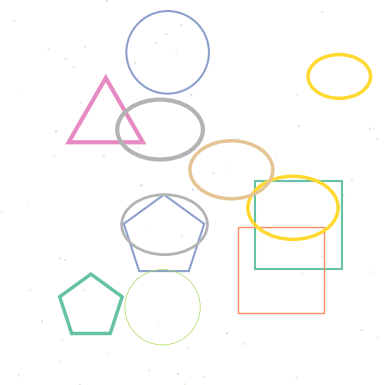[{"shape": "pentagon", "thickness": 2.5, "radius": 0.43, "center": [0.236, 0.203]}, {"shape": "square", "thickness": 1.5, "radius": 0.57, "center": [0.775, 0.416]}, {"shape": "square", "thickness": 1, "radius": 0.56, "center": [0.73, 0.299]}, {"shape": "pentagon", "thickness": 1.5, "radius": 0.55, "center": [0.426, 0.385]}, {"shape": "circle", "thickness": 1.5, "radius": 0.54, "center": [0.436, 0.864]}, {"shape": "triangle", "thickness": 3, "radius": 0.56, "center": [0.275, 0.686]}, {"shape": "circle", "thickness": 0.5, "radius": 0.49, "center": [0.422, 0.202]}, {"shape": "oval", "thickness": 2.5, "radius": 0.41, "center": [0.881, 0.801]}, {"shape": "oval", "thickness": 2.5, "radius": 0.59, "center": [0.761, 0.46]}, {"shape": "oval", "thickness": 2.5, "radius": 0.54, "center": [0.601, 0.559]}, {"shape": "oval", "thickness": 3, "radius": 0.56, "center": [0.416, 0.663]}, {"shape": "oval", "thickness": 2, "radius": 0.56, "center": [0.427, 0.417]}]